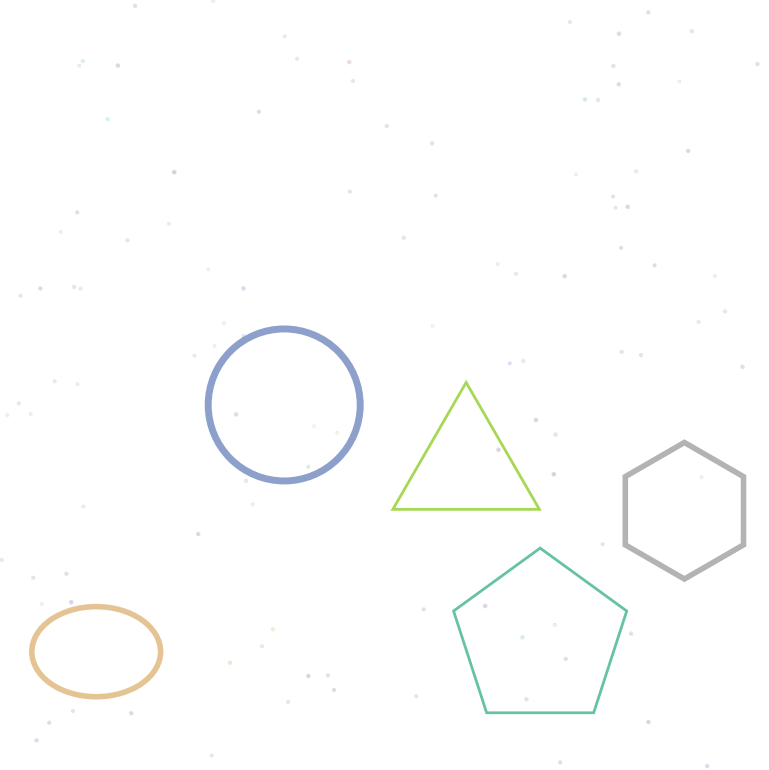[{"shape": "pentagon", "thickness": 1, "radius": 0.59, "center": [0.702, 0.17]}, {"shape": "circle", "thickness": 2.5, "radius": 0.49, "center": [0.369, 0.474]}, {"shape": "triangle", "thickness": 1, "radius": 0.55, "center": [0.605, 0.393]}, {"shape": "oval", "thickness": 2, "radius": 0.42, "center": [0.125, 0.154]}, {"shape": "hexagon", "thickness": 2, "radius": 0.44, "center": [0.889, 0.337]}]